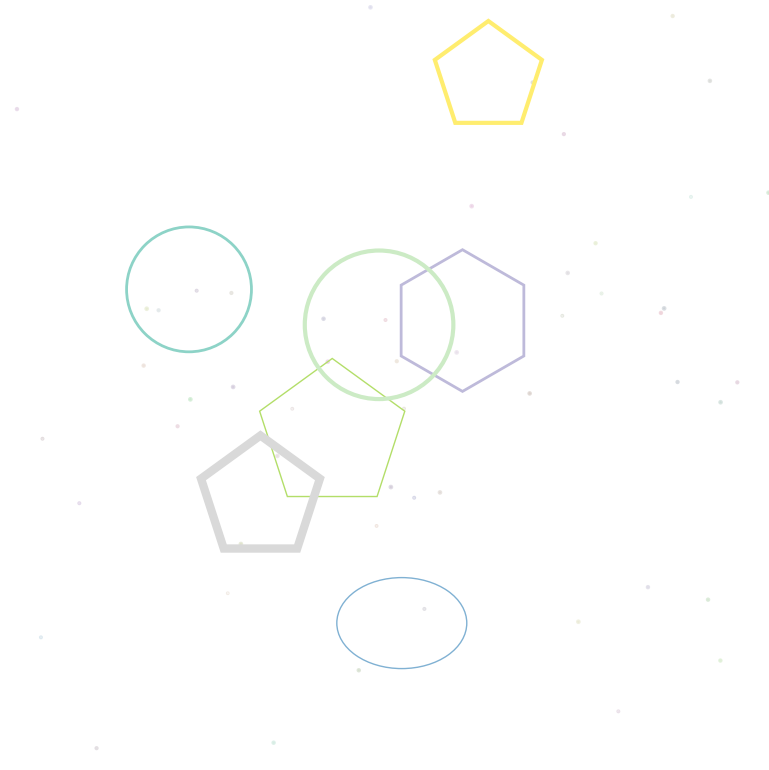[{"shape": "circle", "thickness": 1, "radius": 0.41, "center": [0.245, 0.624]}, {"shape": "hexagon", "thickness": 1, "radius": 0.46, "center": [0.601, 0.584]}, {"shape": "oval", "thickness": 0.5, "radius": 0.42, "center": [0.522, 0.191]}, {"shape": "pentagon", "thickness": 0.5, "radius": 0.5, "center": [0.431, 0.435]}, {"shape": "pentagon", "thickness": 3, "radius": 0.41, "center": [0.338, 0.353]}, {"shape": "circle", "thickness": 1.5, "radius": 0.48, "center": [0.492, 0.578]}, {"shape": "pentagon", "thickness": 1.5, "radius": 0.37, "center": [0.634, 0.9]}]